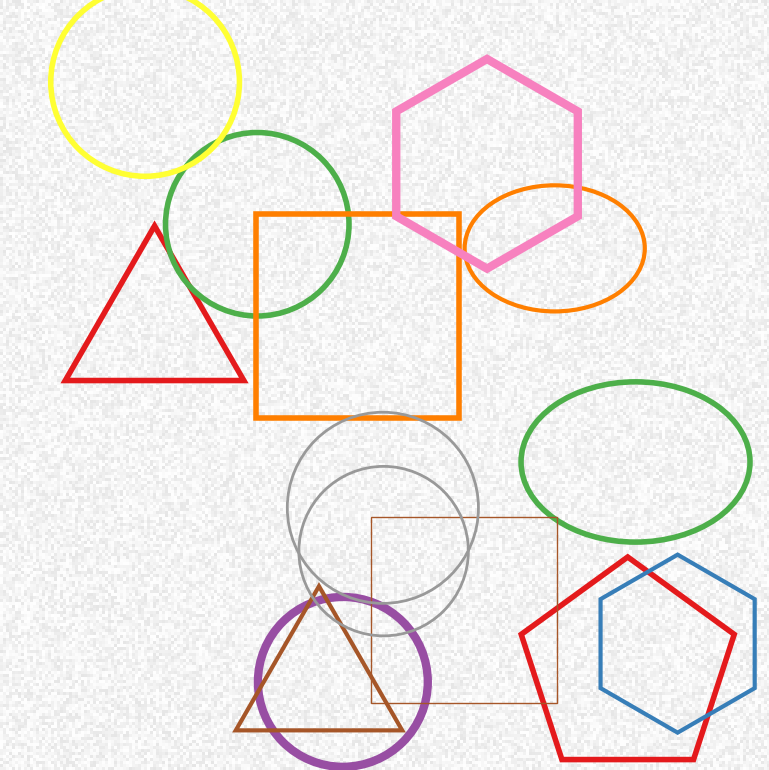[{"shape": "pentagon", "thickness": 2, "radius": 0.73, "center": [0.815, 0.131]}, {"shape": "triangle", "thickness": 2, "radius": 0.67, "center": [0.201, 0.573]}, {"shape": "hexagon", "thickness": 1.5, "radius": 0.58, "center": [0.88, 0.164]}, {"shape": "oval", "thickness": 2, "radius": 0.74, "center": [0.825, 0.4]}, {"shape": "circle", "thickness": 2, "radius": 0.6, "center": [0.334, 0.709]}, {"shape": "circle", "thickness": 3, "radius": 0.55, "center": [0.445, 0.114]}, {"shape": "square", "thickness": 2, "radius": 0.66, "center": [0.464, 0.59]}, {"shape": "oval", "thickness": 1.5, "radius": 0.58, "center": [0.72, 0.677]}, {"shape": "circle", "thickness": 2, "radius": 0.61, "center": [0.188, 0.894]}, {"shape": "square", "thickness": 0.5, "radius": 0.6, "center": [0.602, 0.208]}, {"shape": "triangle", "thickness": 1.5, "radius": 0.62, "center": [0.414, 0.114]}, {"shape": "hexagon", "thickness": 3, "radius": 0.68, "center": [0.632, 0.787]}, {"shape": "circle", "thickness": 1, "radius": 0.55, "center": [0.498, 0.284]}, {"shape": "circle", "thickness": 1, "radius": 0.62, "center": [0.497, 0.341]}]